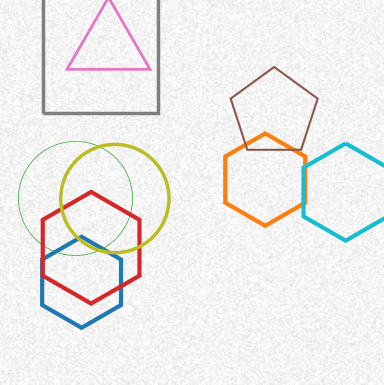[{"shape": "hexagon", "thickness": 3, "radius": 0.59, "center": [0.212, 0.267]}, {"shape": "hexagon", "thickness": 3, "radius": 0.6, "center": [0.689, 0.533]}, {"shape": "circle", "thickness": 0.5, "radius": 0.74, "center": [0.196, 0.485]}, {"shape": "hexagon", "thickness": 3, "radius": 0.73, "center": [0.237, 0.356]}, {"shape": "pentagon", "thickness": 1.5, "radius": 0.59, "center": [0.712, 0.707]}, {"shape": "triangle", "thickness": 2, "radius": 0.62, "center": [0.282, 0.882]}, {"shape": "square", "thickness": 2.5, "radius": 0.75, "center": [0.26, 0.855]}, {"shape": "circle", "thickness": 2.5, "radius": 0.7, "center": [0.298, 0.484]}, {"shape": "hexagon", "thickness": 3, "radius": 0.63, "center": [0.898, 0.501]}]